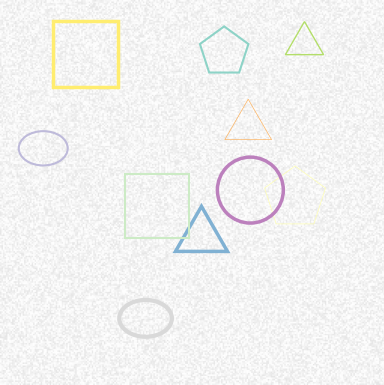[{"shape": "pentagon", "thickness": 1.5, "radius": 0.33, "center": [0.582, 0.865]}, {"shape": "pentagon", "thickness": 0.5, "radius": 0.42, "center": [0.766, 0.486]}, {"shape": "oval", "thickness": 1.5, "radius": 0.32, "center": [0.112, 0.615]}, {"shape": "triangle", "thickness": 2.5, "radius": 0.39, "center": [0.523, 0.386]}, {"shape": "triangle", "thickness": 0.5, "radius": 0.35, "center": [0.645, 0.672]}, {"shape": "triangle", "thickness": 1, "radius": 0.29, "center": [0.791, 0.887]}, {"shape": "oval", "thickness": 3, "radius": 0.34, "center": [0.378, 0.173]}, {"shape": "circle", "thickness": 2.5, "radius": 0.43, "center": [0.65, 0.506]}, {"shape": "square", "thickness": 1.5, "radius": 0.42, "center": [0.408, 0.465]}, {"shape": "square", "thickness": 2.5, "radius": 0.42, "center": [0.222, 0.86]}]